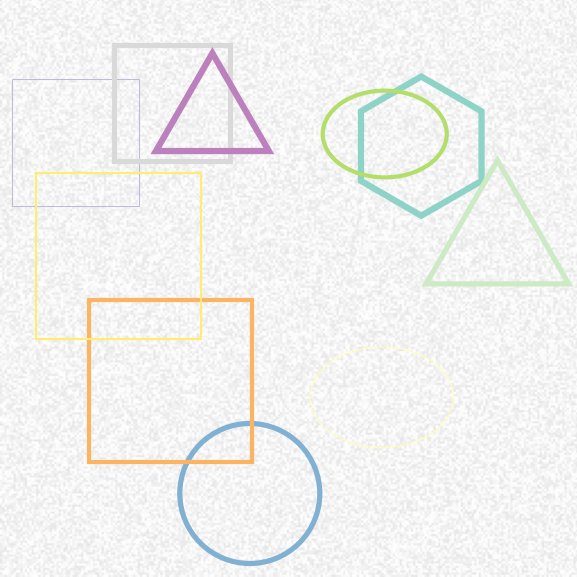[{"shape": "hexagon", "thickness": 3, "radius": 0.6, "center": [0.729, 0.746]}, {"shape": "oval", "thickness": 0.5, "radius": 0.62, "center": [0.661, 0.311]}, {"shape": "square", "thickness": 0.5, "radius": 0.55, "center": [0.13, 0.752]}, {"shape": "circle", "thickness": 2.5, "radius": 0.61, "center": [0.433, 0.145]}, {"shape": "square", "thickness": 2, "radius": 0.7, "center": [0.295, 0.339]}, {"shape": "oval", "thickness": 2, "radius": 0.54, "center": [0.666, 0.767]}, {"shape": "square", "thickness": 2.5, "radius": 0.5, "center": [0.298, 0.821]}, {"shape": "triangle", "thickness": 3, "radius": 0.56, "center": [0.368, 0.794]}, {"shape": "triangle", "thickness": 2.5, "radius": 0.71, "center": [0.861, 0.579]}, {"shape": "square", "thickness": 1, "radius": 0.72, "center": [0.205, 0.556]}]